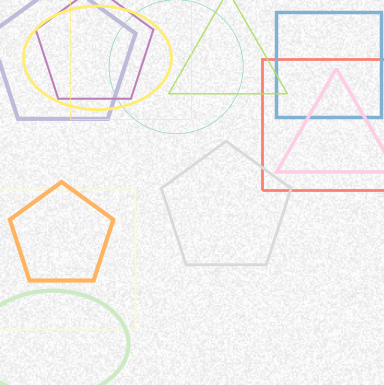[{"shape": "circle", "thickness": 0.5, "radius": 0.87, "center": [0.457, 0.827]}, {"shape": "square", "thickness": 1, "radius": 0.91, "center": [0.17, 0.327]}, {"shape": "pentagon", "thickness": 3, "radius": 0.99, "center": [0.163, 0.852]}, {"shape": "square", "thickness": 2, "radius": 0.85, "center": [0.851, 0.676]}, {"shape": "square", "thickness": 2.5, "radius": 0.68, "center": [0.854, 0.832]}, {"shape": "pentagon", "thickness": 3, "radius": 0.71, "center": [0.16, 0.386]}, {"shape": "triangle", "thickness": 1, "radius": 0.89, "center": [0.592, 0.845]}, {"shape": "triangle", "thickness": 2.5, "radius": 0.9, "center": [0.874, 0.643]}, {"shape": "pentagon", "thickness": 2, "radius": 0.89, "center": [0.588, 0.456]}, {"shape": "pentagon", "thickness": 1.5, "radius": 0.8, "center": [0.246, 0.873]}, {"shape": "oval", "thickness": 3, "radius": 0.99, "center": [0.136, 0.107]}, {"shape": "square", "thickness": 0.5, "radius": 0.78, "center": [0.34, 0.847]}, {"shape": "oval", "thickness": 2, "radius": 0.96, "center": [0.253, 0.85]}]